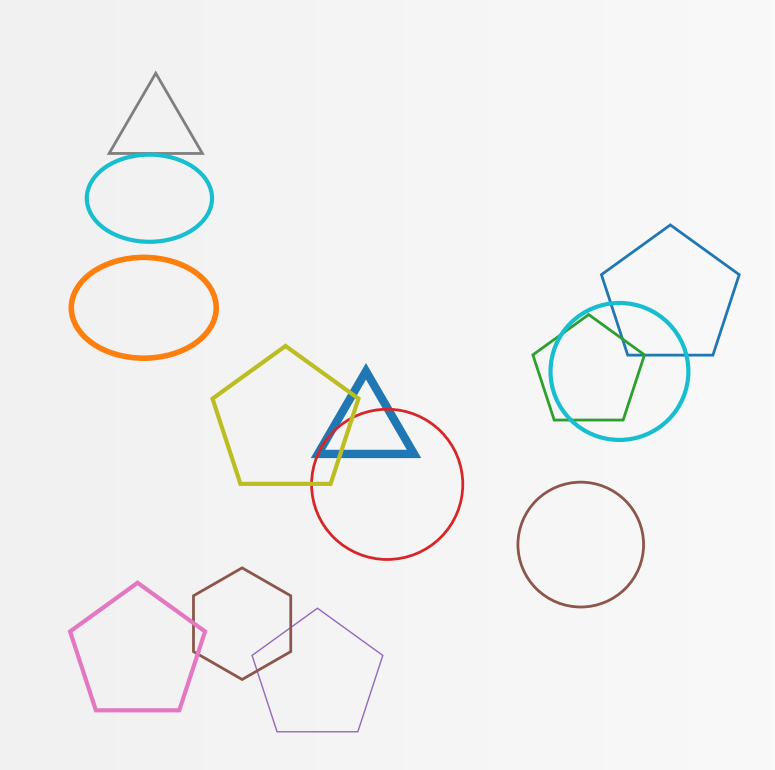[{"shape": "pentagon", "thickness": 1, "radius": 0.47, "center": [0.865, 0.614]}, {"shape": "triangle", "thickness": 3, "radius": 0.36, "center": [0.472, 0.446]}, {"shape": "oval", "thickness": 2, "radius": 0.47, "center": [0.186, 0.6]}, {"shape": "pentagon", "thickness": 1, "radius": 0.38, "center": [0.76, 0.516]}, {"shape": "circle", "thickness": 1, "radius": 0.49, "center": [0.5, 0.371]}, {"shape": "pentagon", "thickness": 0.5, "radius": 0.44, "center": [0.41, 0.121]}, {"shape": "circle", "thickness": 1, "radius": 0.41, "center": [0.749, 0.293]}, {"shape": "hexagon", "thickness": 1, "radius": 0.36, "center": [0.312, 0.19]}, {"shape": "pentagon", "thickness": 1.5, "radius": 0.46, "center": [0.178, 0.152]}, {"shape": "triangle", "thickness": 1, "radius": 0.35, "center": [0.201, 0.835]}, {"shape": "pentagon", "thickness": 1.5, "radius": 0.49, "center": [0.368, 0.452]}, {"shape": "oval", "thickness": 1.5, "radius": 0.4, "center": [0.193, 0.743]}, {"shape": "circle", "thickness": 1.5, "radius": 0.44, "center": [0.799, 0.518]}]